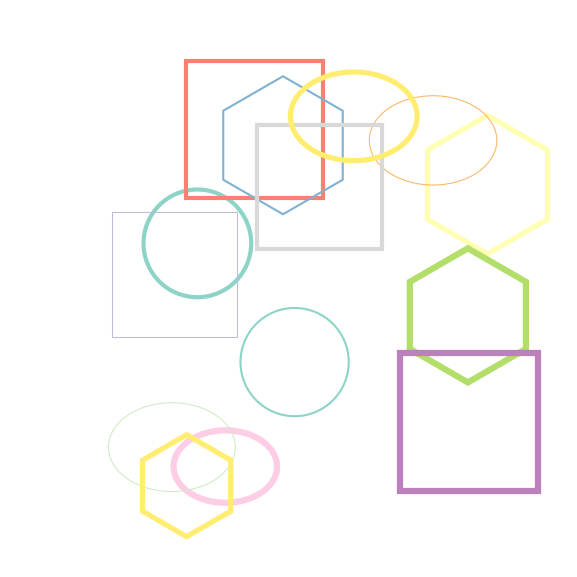[{"shape": "circle", "thickness": 2, "radius": 0.47, "center": [0.342, 0.578]}, {"shape": "circle", "thickness": 1, "radius": 0.47, "center": [0.51, 0.372]}, {"shape": "hexagon", "thickness": 2.5, "radius": 0.6, "center": [0.844, 0.679]}, {"shape": "square", "thickness": 0.5, "radius": 0.54, "center": [0.302, 0.523]}, {"shape": "square", "thickness": 2, "radius": 0.59, "center": [0.44, 0.775]}, {"shape": "hexagon", "thickness": 1, "radius": 0.6, "center": [0.49, 0.748]}, {"shape": "oval", "thickness": 0.5, "radius": 0.55, "center": [0.75, 0.756]}, {"shape": "hexagon", "thickness": 3, "radius": 0.58, "center": [0.81, 0.453]}, {"shape": "oval", "thickness": 3, "radius": 0.45, "center": [0.39, 0.191]}, {"shape": "square", "thickness": 2, "radius": 0.54, "center": [0.553, 0.675]}, {"shape": "square", "thickness": 3, "radius": 0.6, "center": [0.812, 0.268]}, {"shape": "oval", "thickness": 0.5, "radius": 0.55, "center": [0.298, 0.225]}, {"shape": "oval", "thickness": 2.5, "radius": 0.55, "center": [0.613, 0.798]}, {"shape": "hexagon", "thickness": 2.5, "radius": 0.44, "center": [0.323, 0.158]}]